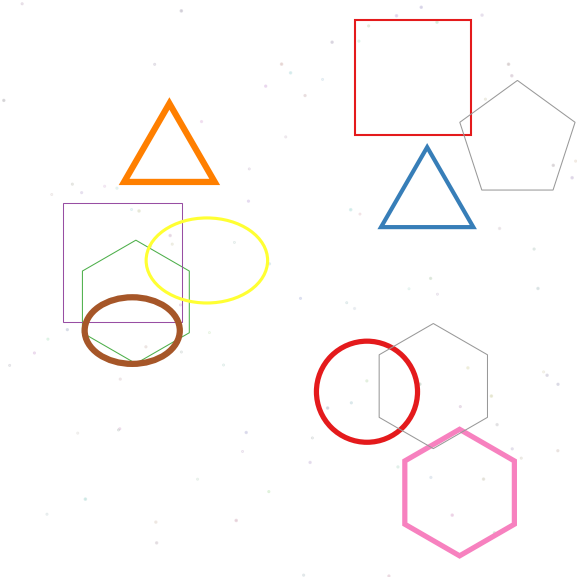[{"shape": "circle", "thickness": 2.5, "radius": 0.44, "center": [0.635, 0.321]}, {"shape": "square", "thickness": 1, "radius": 0.5, "center": [0.715, 0.865]}, {"shape": "triangle", "thickness": 2, "radius": 0.46, "center": [0.74, 0.652]}, {"shape": "hexagon", "thickness": 0.5, "radius": 0.53, "center": [0.235, 0.476]}, {"shape": "square", "thickness": 0.5, "radius": 0.52, "center": [0.212, 0.545]}, {"shape": "triangle", "thickness": 3, "radius": 0.45, "center": [0.293, 0.729]}, {"shape": "oval", "thickness": 1.5, "radius": 0.53, "center": [0.358, 0.548]}, {"shape": "oval", "thickness": 3, "radius": 0.41, "center": [0.229, 0.427]}, {"shape": "hexagon", "thickness": 2.5, "radius": 0.55, "center": [0.796, 0.146]}, {"shape": "pentagon", "thickness": 0.5, "radius": 0.52, "center": [0.896, 0.755]}, {"shape": "hexagon", "thickness": 0.5, "radius": 0.54, "center": [0.75, 0.331]}]